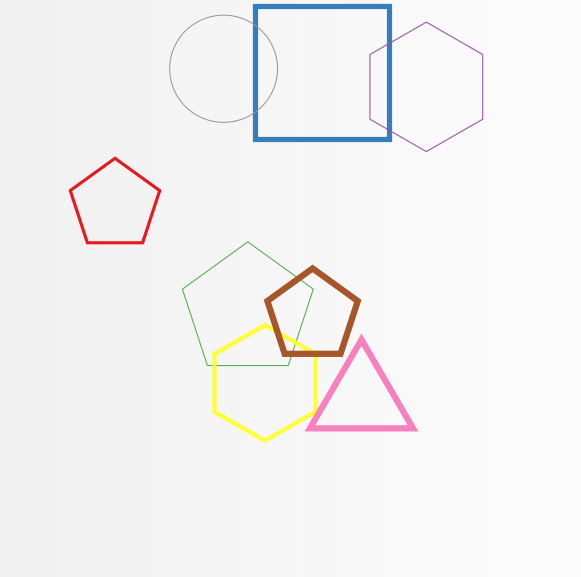[{"shape": "pentagon", "thickness": 1.5, "radius": 0.4, "center": [0.198, 0.644]}, {"shape": "square", "thickness": 2.5, "radius": 0.58, "center": [0.554, 0.873]}, {"shape": "pentagon", "thickness": 0.5, "radius": 0.59, "center": [0.426, 0.462]}, {"shape": "hexagon", "thickness": 0.5, "radius": 0.56, "center": [0.733, 0.849]}, {"shape": "hexagon", "thickness": 2, "radius": 0.5, "center": [0.456, 0.336]}, {"shape": "pentagon", "thickness": 3, "radius": 0.41, "center": [0.538, 0.453]}, {"shape": "triangle", "thickness": 3, "radius": 0.51, "center": [0.622, 0.309]}, {"shape": "circle", "thickness": 0.5, "radius": 0.46, "center": [0.385, 0.88]}]